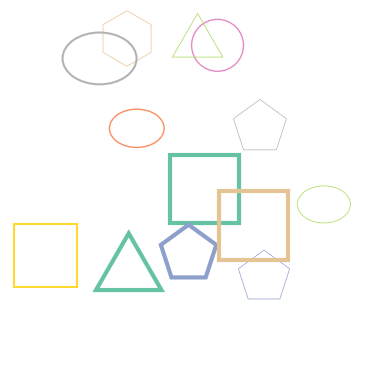[{"shape": "square", "thickness": 3, "radius": 0.44, "center": [0.531, 0.51]}, {"shape": "triangle", "thickness": 3, "radius": 0.49, "center": [0.334, 0.296]}, {"shape": "oval", "thickness": 1, "radius": 0.36, "center": [0.355, 0.667]}, {"shape": "pentagon", "thickness": 0.5, "radius": 0.35, "center": [0.686, 0.28]}, {"shape": "pentagon", "thickness": 3, "radius": 0.38, "center": [0.49, 0.341]}, {"shape": "circle", "thickness": 1, "radius": 0.34, "center": [0.565, 0.882]}, {"shape": "triangle", "thickness": 0.5, "radius": 0.38, "center": [0.513, 0.89]}, {"shape": "oval", "thickness": 0.5, "radius": 0.34, "center": [0.841, 0.469]}, {"shape": "square", "thickness": 1.5, "radius": 0.41, "center": [0.118, 0.337]}, {"shape": "square", "thickness": 3, "radius": 0.45, "center": [0.659, 0.415]}, {"shape": "hexagon", "thickness": 0.5, "radius": 0.36, "center": [0.33, 0.9]}, {"shape": "oval", "thickness": 1.5, "radius": 0.48, "center": [0.259, 0.848]}, {"shape": "pentagon", "thickness": 0.5, "radius": 0.36, "center": [0.675, 0.669]}]